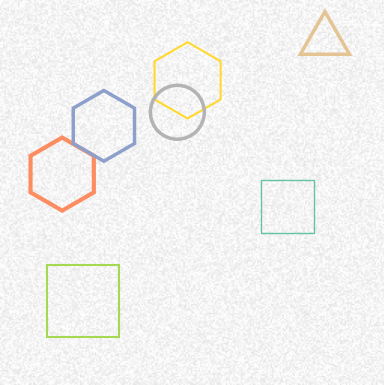[{"shape": "square", "thickness": 1, "radius": 0.35, "center": [0.746, 0.463]}, {"shape": "hexagon", "thickness": 3, "radius": 0.47, "center": [0.162, 0.548]}, {"shape": "hexagon", "thickness": 2.5, "radius": 0.46, "center": [0.27, 0.673]}, {"shape": "square", "thickness": 1.5, "radius": 0.46, "center": [0.215, 0.218]}, {"shape": "hexagon", "thickness": 1.5, "radius": 0.5, "center": [0.487, 0.791]}, {"shape": "triangle", "thickness": 2.5, "radius": 0.37, "center": [0.844, 0.896]}, {"shape": "circle", "thickness": 2.5, "radius": 0.35, "center": [0.461, 0.708]}]